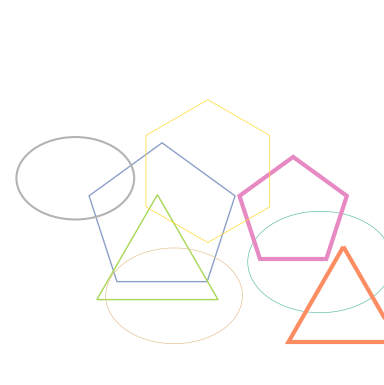[{"shape": "oval", "thickness": 0.5, "radius": 0.94, "center": [0.832, 0.32]}, {"shape": "triangle", "thickness": 3, "radius": 0.82, "center": [0.892, 0.194]}, {"shape": "pentagon", "thickness": 1, "radius": 1.0, "center": [0.421, 0.43]}, {"shape": "pentagon", "thickness": 3, "radius": 0.73, "center": [0.761, 0.446]}, {"shape": "triangle", "thickness": 1, "radius": 0.91, "center": [0.409, 0.313]}, {"shape": "hexagon", "thickness": 0.5, "radius": 0.93, "center": [0.54, 0.555]}, {"shape": "oval", "thickness": 0.5, "radius": 0.89, "center": [0.452, 0.232]}, {"shape": "oval", "thickness": 1.5, "radius": 0.76, "center": [0.196, 0.537]}]